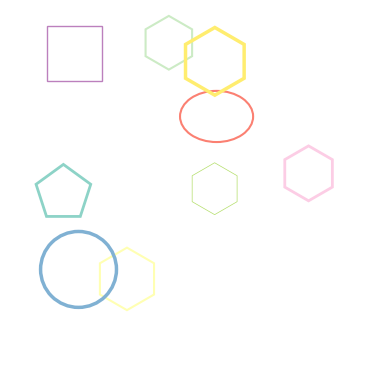[{"shape": "pentagon", "thickness": 2, "radius": 0.37, "center": [0.165, 0.498]}, {"shape": "hexagon", "thickness": 1.5, "radius": 0.41, "center": [0.33, 0.276]}, {"shape": "oval", "thickness": 1.5, "radius": 0.47, "center": [0.563, 0.697]}, {"shape": "circle", "thickness": 2.5, "radius": 0.49, "center": [0.204, 0.3]}, {"shape": "hexagon", "thickness": 0.5, "radius": 0.34, "center": [0.557, 0.51]}, {"shape": "hexagon", "thickness": 2, "radius": 0.36, "center": [0.801, 0.55]}, {"shape": "square", "thickness": 1, "radius": 0.36, "center": [0.193, 0.862]}, {"shape": "hexagon", "thickness": 1.5, "radius": 0.35, "center": [0.439, 0.889]}, {"shape": "hexagon", "thickness": 2.5, "radius": 0.44, "center": [0.558, 0.841]}]